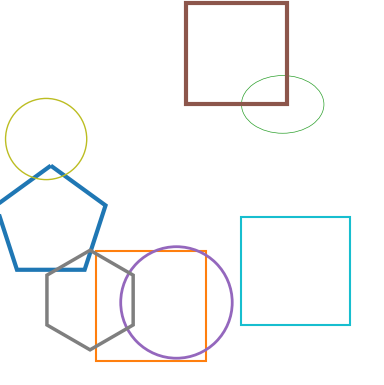[{"shape": "pentagon", "thickness": 3, "radius": 0.75, "center": [0.132, 0.42]}, {"shape": "square", "thickness": 1.5, "radius": 0.71, "center": [0.393, 0.205]}, {"shape": "oval", "thickness": 0.5, "radius": 0.54, "center": [0.734, 0.729]}, {"shape": "circle", "thickness": 2, "radius": 0.72, "center": [0.458, 0.214]}, {"shape": "square", "thickness": 3, "radius": 0.66, "center": [0.613, 0.861]}, {"shape": "hexagon", "thickness": 2.5, "radius": 0.65, "center": [0.234, 0.221]}, {"shape": "circle", "thickness": 1, "radius": 0.53, "center": [0.12, 0.639]}, {"shape": "square", "thickness": 1.5, "radius": 0.71, "center": [0.767, 0.296]}]